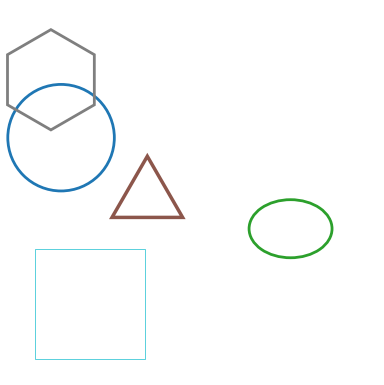[{"shape": "circle", "thickness": 2, "radius": 0.69, "center": [0.159, 0.642]}, {"shape": "oval", "thickness": 2, "radius": 0.54, "center": [0.755, 0.406]}, {"shape": "triangle", "thickness": 2.5, "radius": 0.53, "center": [0.383, 0.488]}, {"shape": "hexagon", "thickness": 2, "radius": 0.65, "center": [0.132, 0.793]}, {"shape": "square", "thickness": 0.5, "radius": 0.71, "center": [0.233, 0.21]}]